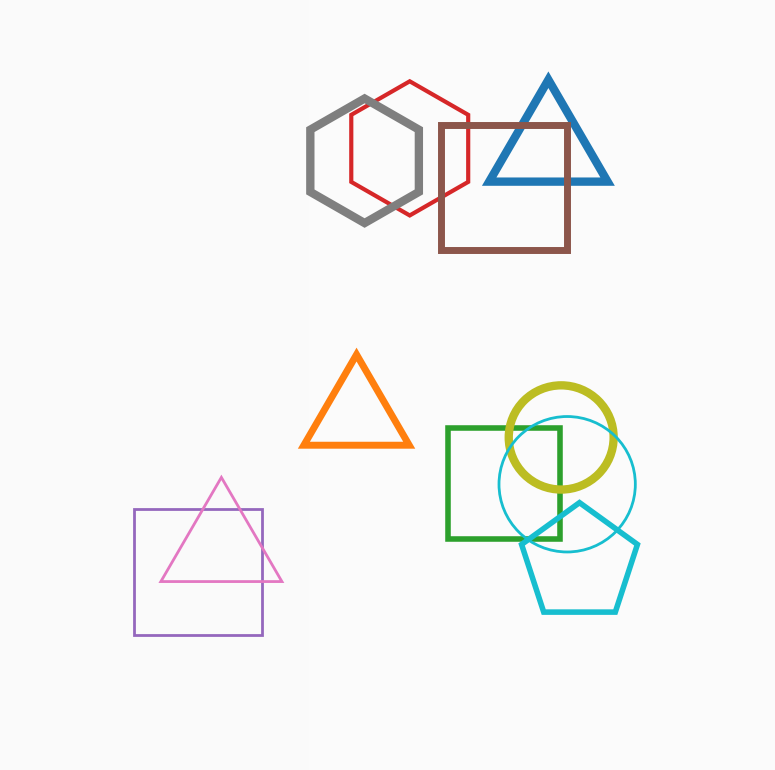[{"shape": "triangle", "thickness": 3, "radius": 0.44, "center": [0.708, 0.808]}, {"shape": "triangle", "thickness": 2.5, "radius": 0.39, "center": [0.46, 0.461]}, {"shape": "square", "thickness": 2, "radius": 0.36, "center": [0.651, 0.372]}, {"shape": "hexagon", "thickness": 1.5, "radius": 0.44, "center": [0.529, 0.807]}, {"shape": "square", "thickness": 1, "radius": 0.41, "center": [0.255, 0.257]}, {"shape": "square", "thickness": 2.5, "radius": 0.41, "center": [0.65, 0.757]}, {"shape": "triangle", "thickness": 1, "radius": 0.45, "center": [0.286, 0.29]}, {"shape": "hexagon", "thickness": 3, "radius": 0.4, "center": [0.47, 0.791]}, {"shape": "circle", "thickness": 3, "radius": 0.34, "center": [0.724, 0.432]}, {"shape": "circle", "thickness": 1, "radius": 0.44, "center": [0.732, 0.371]}, {"shape": "pentagon", "thickness": 2, "radius": 0.39, "center": [0.748, 0.269]}]